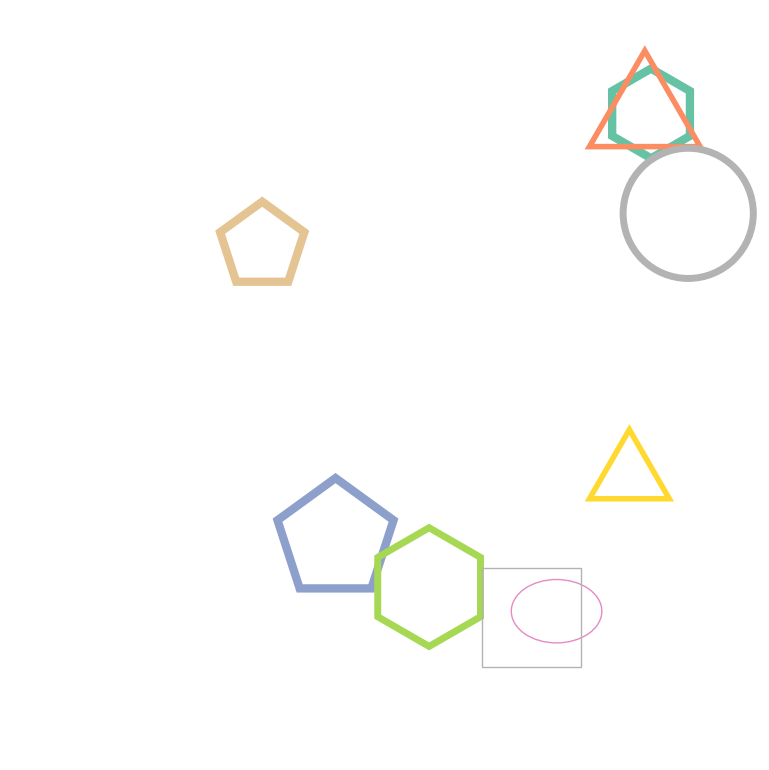[{"shape": "hexagon", "thickness": 3, "radius": 0.29, "center": [0.846, 0.853]}, {"shape": "triangle", "thickness": 2, "radius": 0.41, "center": [0.837, 0.851]}, {"shape": "pentagon", "thickness": 3, "radius": 0.4, "center": [0.436, 0.3]}, {"shape": "oval", "thickness": 0.5, "radius": 0.29, "center": [0.723, 0.206]}, {"shape": "hexagon", "thickness": 2.5, "radius": 0.39, "center": [0.557, 0.238]}, {"shape": "triangle", "thickness": 2, "radius": 0.3, "center": [0.817, 0.382]}, {"shape": "pentagon", "thickness": 3, "radius": 0.29, "center": [0.341, 0.681]}, {"shape": "circle", "thickness": 2.5, "radius": 0.42, "center": [0.894, 0.723]}, {"shape": "square", "thickness": 0.5, "radius": 0.32, "center": [0.69, 0.198]}]